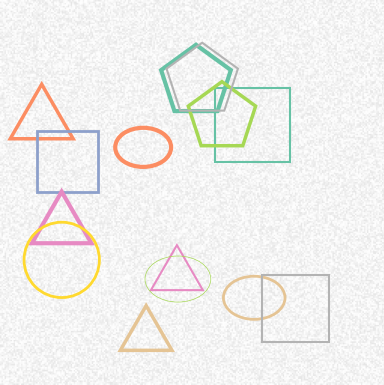[{"shape": "pentagon", "thickness": 3, "radius": 0.48, "center": [0.509, 0.789]}, {"shape": "square", "thickness": 1.5, "radius": 0.48, "center": [0.656, 0.675]}, {"shape": "triangle", "thickness": 2.5, "radius": 0.47, "center": [0.108, 0.687]}, {"shape": "oval", "thickness": 3, "radius": 0.36, "center": [0.372, 0.617]}, {"shape": "square", "thickness": 2, "radius": 0.4, "center": [0.175, 0.58]}, {"shape": "triangle", "thickness": 3, "radius": 0.45, "center": [0.16, 0.413]}, {"shape": "triangle", "thickness": 1.5, "radius": 0.39, "center": [0.459, 0.285]}, {"shape": "pentagon", "thickness": 2.5, "radius": 0.46, "center": [0.577, 0.696]}, {"shape": "oval", "thickness": 0.5, "radius": 0.43, "center": [0.462, 0.275]}, {"shape": "circle", "thickness": 2, "radius": 0.49, "center": [0.16, 0.325]}, {"shape": "oval", "thickness": 2, "radius": 0.4, "center": [0.66, 0.227]}, {"shape": "triangle", "thickness": 2.5, "radius": 0.39, "center": [0.38, 0.129]}, {"shape": "pentagon", "thickness": 1.5, "radius": 0.49, "center": [0.525, 0.792]}, {"shape": "square", "thickness": 1.5, "radius": 0.43, "center": [0.768, 0.198]}]